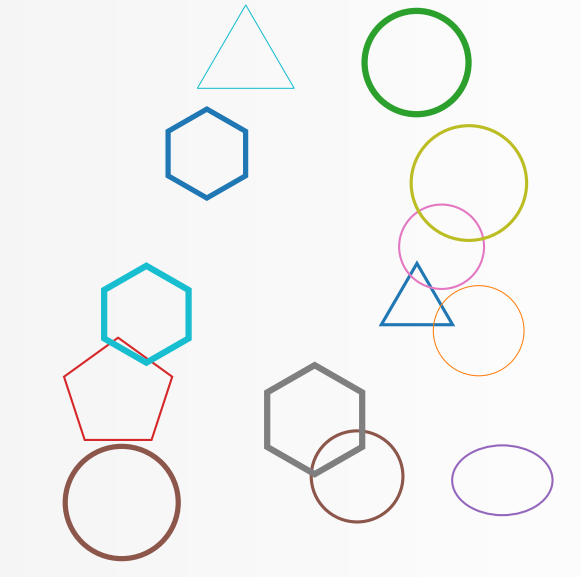[{"shape": "triangle", "thickness": 1.5, "radius": 0.35, "center": [0.717, 0.472]}, {"shape": "hexagon", "thickness": 2.5, "radius": 0.39, "center": [0.356, 0.733]}, {"shape": "circle", "thickness": 0.5, "radius": 0.39, "center": [0.824, 0.426]}, {"shape": "circle", "thickness": 3, "radius": 0.45, "center": [0.717, 0.891]}, {"shape": "pentagon", "thickness": 1, "radius": 0.49, "center": [0.203, 0.317]}, {"shape": "oval", "thickness": 1, "radius": 0.43, "center": [0.864, 0.168]}, {"shape": "circle", "thickness": 2.5, "radius": 0.49, "center": [0.209, 0.129]}, {"shape": "circle", "thickness": 1.5, "radius": 0.39, "center": [0.614, 0.174]}, {"shape": "circle", "thickness": 1, "radius": 0.37, "center": [0.76, 0.572]}, {"shape": "hexagon", "thickness": 3, "radius": 0.47, "center": [0.541, 0.272]}, {"shape": "circle", "thickness": 1.5, "radius": 0.5, "center": [0.807, 0.682]}, {"shape": "triangle", "thickness": 0.5, "radius": 0.48, "center": [0.423, 0.894]}, {"shape": "hexagon", "thickness": 3, "radius": 0.42, "center": [0.252, 0.455]}]